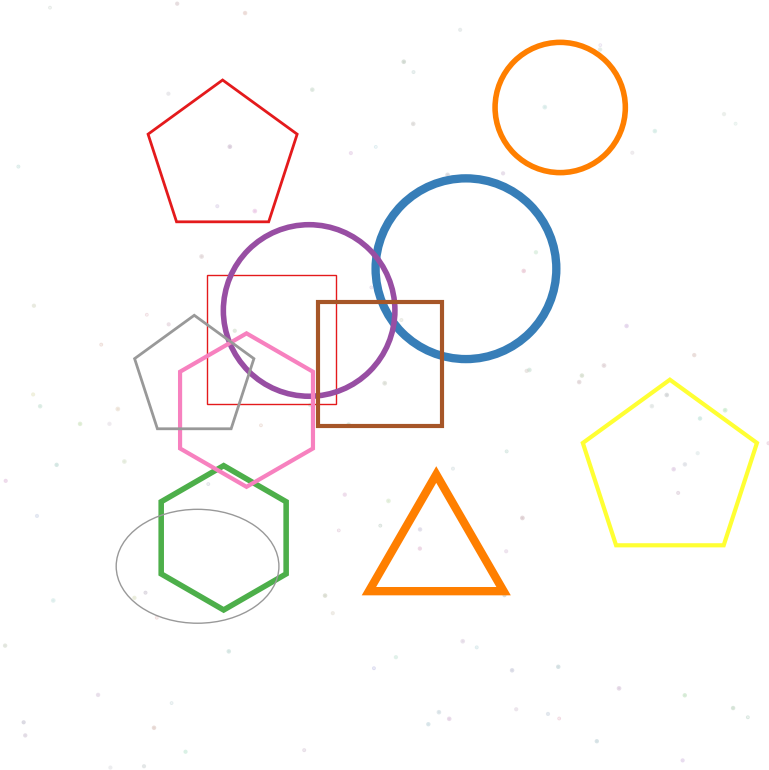[{"shape": "square", "thickness": 0.5, "radius": 0.42, "center": [0.353, 0.559]}, {"shape": "pentagon", "thickness": 1, "radius": 0.51, "center": [0.289, 0.794]}, {"shape": "circle", "thickness": 3, "radius": 0.59, "center": [0.605, 0.651]}, {"shape": "hexagon", "thickness": 2, "radius": 0.47, "center": [0.29, 0.302]}, {"shape": "circle", "thickness": 2, "radius": 0.56, "center": [0.401, 0.597]}, {"shape": "triangle", "thickness": 3, "radius": 0.5, "center": [0.567, 0.283]}, {"shape": "circle", "thickness": 2, "radius": 0.42, "center": [0.728, 0.86]}, {"shape": "pentagon", "thickness": 1.5, "radius": 0.59, "center": [0.87, 0.388]}, {"shape": "square", "thickness": 1.5, "radius": 0.4, "center": [0.493, 0.527]}, {"shape": "hexagon", "thickness": 1.5, "radius": 0.5, "center": [0.32, 0.467]}, {"shape": "pentagon", "thickness": 1, "radius": 0.41, "center": [0.252, 0.509]}, {"shape": "oval", "thickness": 0.5, "radius": 0.53, "center": [0.257, 0.265]}]